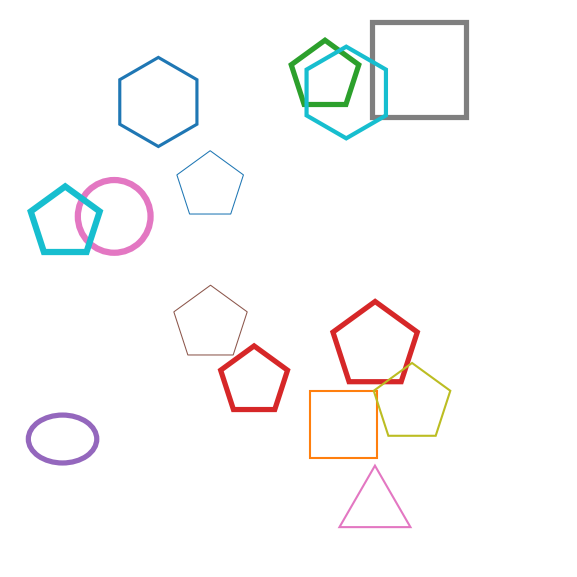[{"shape": "pentagon", "thickness": 0.5, "radius": 0.3, "center": [0.364, 0.678]}, {"shape": "hexagon", "thickness": 1.5, "radius": 0.39, "center": [0.274, 0.823]}, {"shape": "square", "thickness": 1, "radius": 0.29, "center": [0.595, 0.264]}, {"shape": "pentagon", "thickness": 2.5, "radius": 0.31, "center": [0.563, 0.868]}, {"shape": "pentagon", "thickness": 2.5, "radius": 0.38, "center": [0.65, 0.4]}, {"shape": "pentagon", "thickness": 2.5, "radius": 0.3, "center": [0.44, 0.339]}, {"shape": "oval", "thickness": 2.5, "radius": 0.3, "center": [0.108, 0.239]}, {"shape": "pentagon", "thickness": 0.5, "radius": 0.33, "center": [0.365, 0.438]}, {"shape": "circle", "thickness": 3, "radius": 0.31, "center": [0.198, 0.624]}, {"shape": "triangle", "thickness": 1, "radius": 0.35, "center": [0.649, 0.122]}, {"shape": "square", "thickness": 2.5, "radius": 0.41, "center": [0.726, 0.878]}, {"shape": "pentagon", "thickness": 1, "radius": 0.35, "center": [0.713, 0.301]}, {"shape": "pentagon", "thickness": 3, "radius": 0.31, "center": [0.113, 0.614]}, {"shape": "hexagon", "thickness": 2, "radius": 0.4, "center": [0.6, 0.839]}]